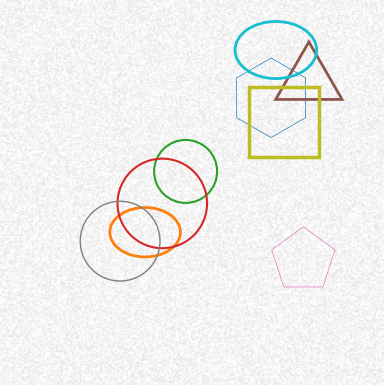[{"shape": "hexagon", "thickness": 0.5, "radius": 0.52, "center": [0.704, 0.746]}, {"shape": "oval", "thickness": 2, "radius": 0.46, "center": [0.377, 0.397]}, {"shape": "circle", "thickness": 1.5, "radius": 0.41, "center": [0.482, 0.555]}, {"shape": "circle", "thickness": 1.5, "radius": 0.58, "center": [0.422, 0.472]}, {"shape": "triangle", "thickness": 2, "radius": 0.5, "center": [0.802, 0.792]}, {"shape": "pentagon", "thickness": 0.5, "radius": 0.43, "center": [0.788, 0.325]}, {"shape": "circle", "thickness": 1, "radius": 0.52, "center": [0.312, 0.374]}, {"shape": "square", "thickness": 2.5, "radius": 0.46, "center": [0.738, 0.684]}, {"shape": "oval", "thickness": 2, "radius": 0.53, "center": [0.716, 0.87]}]